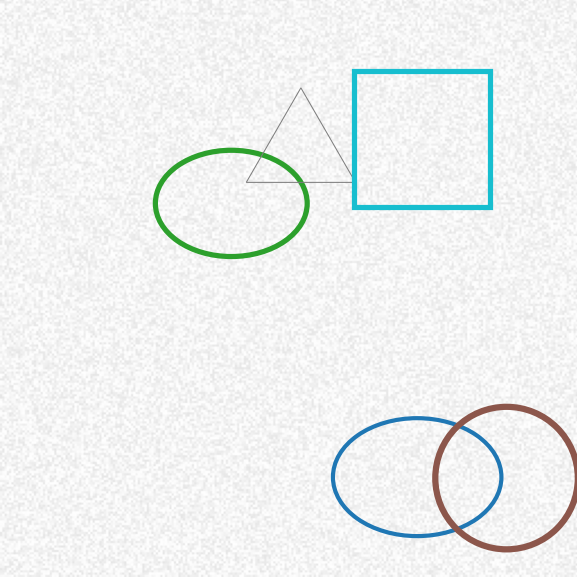[{"shape": "oval", "thickness": 2, "radius": 0.73, "center": [0.722, 0.173]}, {"shape": "oval", "thickness": 2.5, "radius": 0.66, "center": [0.4, 0.647]}, {"shape": "circle", "thickness": 3, "radius": 0.62, "center": [0.877, 0.171]}, {"shape": "triangle", "thickness": 0.5, "radius": 0.55, "center": [0.521, 0.738]}, {"shape": "square", "thickness": 2.5, "radius": 0.59, "center": [0.73, 0.758]}]